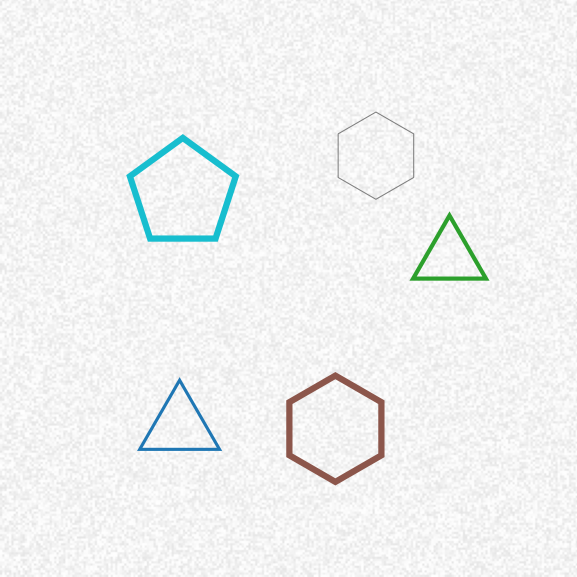[{"shape": "triangle", "thickness": 1.5, "radius": 0.4, "center": [0.311, 0.261]}, {"shape": "triangle", "thickness": 2, "radius": 0.36, "center": [0.778, 0.553]}, {"shape": "hexagon", "thickness": 3, "radius": 0.46, "center": [0.581, 0.257]}, {"shape": "hexagon", "thickness": 0.5, "radius": 0.38, "center": [0.651, 0.73]}, {"shape": "pentagon", "thickness": 3, "radius": 0.48, "center": [0.317, 0.664]}]